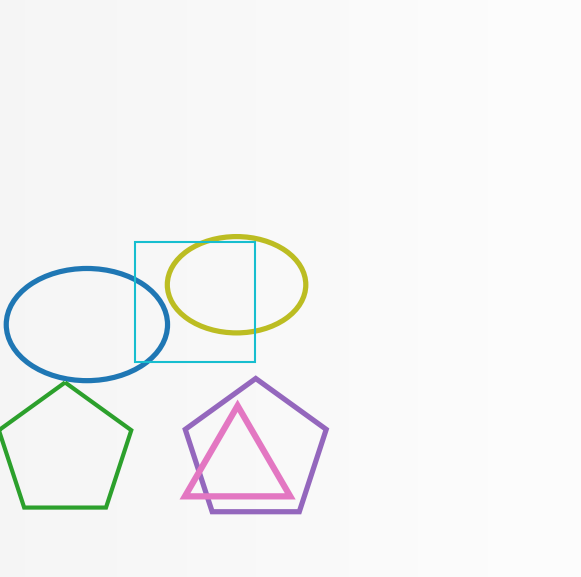[{"shape": "oval", "thickness": 2.5, "radius": 0.69, "center": [0.149, 0.437]}, {"shape": "pentagon", "thickness": 2, "radius": 0.6, "center": [0.112, 0.217]}, {"shape": "pentagon", "thickness": 2.5, "radius": 0.64, "center": [0.44, 0.216]}, {"shape": "triangle", "thickness": 3, "radius": 0.52, "center": [0.409, 0.192]}, {"shape": "oval", "thickness": 2.5, "radius": 0.6, "center": [0.407, 0.506]}, {"shape": "square", "thickness": 1, "radius": 0.52, "center": [0.335, 0.477]}]